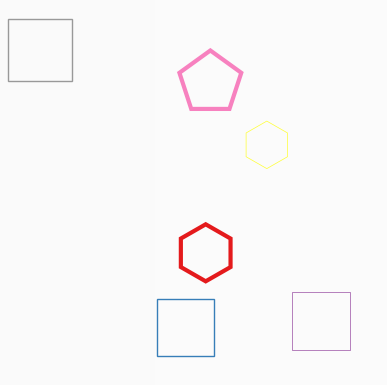[{"shape": "hexagon", "thickness": 3, "radius": 0.37, "center": [0.531, 0.343]}, {"shape": "square", "thickness": 1, "radius": 0.37, "center": [0.478, 0.15]}, {"shape": "square", "thickness": 0.5, "radius": 0.37, "center": [0.828, 0.166]}, {"shape": "hexagon", "thickness": 0.5, "radius": 0.31, "center": [0.689, 0.624]}, {"shape": "pentagon", "thickness": 3, "radius": 0.42, "center": [0.543, 0.785]}, {"shape": "square", "thickness": 1, "radius": 0.41, "center": [0.103, 0.87]}]